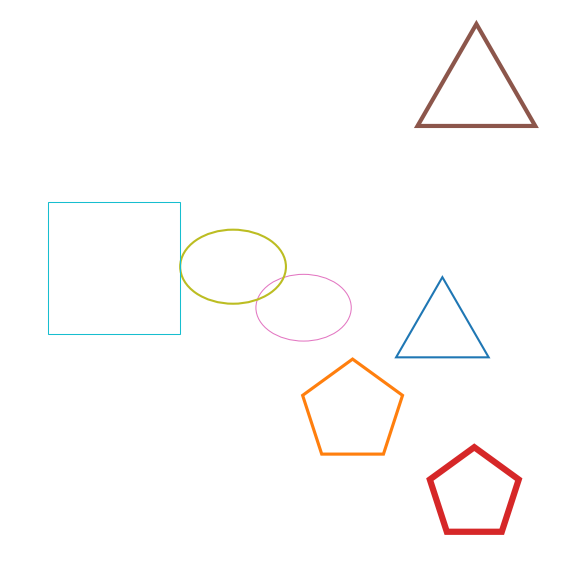[{"shape": "triangle", "thickness": 1, "radius": 0.46, "center": [0.766, 0.427]}, {"shape": "pentagon", "thickness": 1.5, "radius": 0.45, "center": [0.611, 0.286]}, {"shape": "pentagon", "thickness": 3, "radius": 0.4, "center": [0.821, 0.144]}, {"shape": "triangle", "thickness": 2, "radius": 0.59, "center": [0.825, 0.84]}, {"shape": "oval", "thickness": 0.5, "radius": 0.41, "center": [0.526, 0.466]}, {"shape": "oval", "thickness": 1, "radius": 0.46, "center": [0.404, 0.537]}, {"shape": "square", "thickness": 0.5, "radius": 0.57, "center": [0.198, 0.535]}]